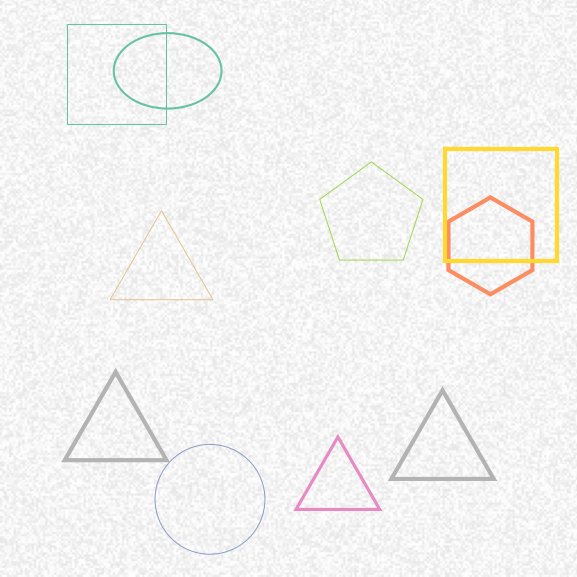[{"shape": "oval", "thickness": 1, "radius": 0.47, "center": [0.29, 0.876]}, {"shape": "square", "thickness": 0.5, "radius": 0.43, "center": [0.202, 0.871]}, {"shape": "hexagon", "thickness": 2, "radius": 0.42, "center": [0.849, 0.573]}, {"shape": "circle", "thickness": 0.5, "radius": 0.48, "center": [0.364, 0.135]}, {"shape": "triangle", "thickness": 1.5, "radius": 0.42, "center": [0.585, 0.159]}, {"shape": "pentagon", "thickness": 0.5, "radius": 0.47, "center": [0.643, 0.625]}, {"shape": "square", "thickness": 2, "radius": 0.48, "center": [0.867, 0.644]}, {"shape": "triangle", "thickness": 0.5, "radius": 0.51, "center": [0.28, 0.532]}, {"shape": "triangle", "thickness": 2, "radius": 0.51, "center": [0.766, 0.221]}, {"shape": "triangle", "thickness": 2, "radius": 0.51, "center": [0.2, 0.253]}]